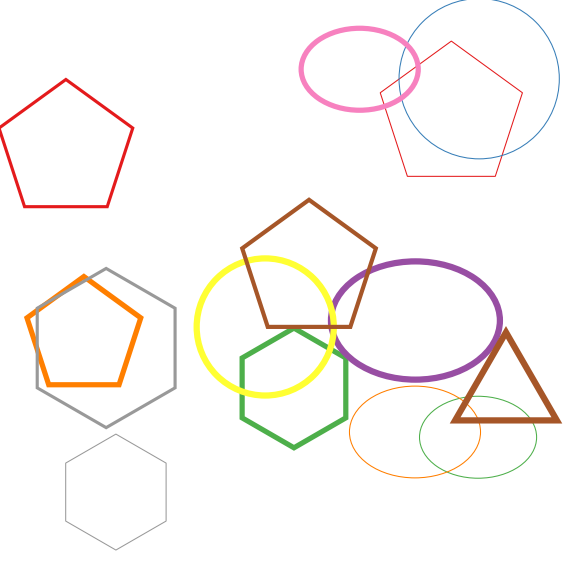[{"shape": "pentagon", "thickness": 1.5, "radius": 0.61, "center": [0.114, 0.74]}, {"shape": "pentagon", "thickness": 0.5, "radius": 0.65, "center": [0.782, 0.799]}, {"shape": "circle", "thickness": 0.5, "radius": 0.69, "center": [0.83, 0.863]}, {"shape": "hexagon", "thickness": 2.5, "radius": 0.52, "center": [0.509, 0.327]}, {"shape": "oval", "thickness": 0.5, "radius": 0.51, "center": [0.828, 0.242]}, {"shape": "oval", "thickness": 3, "radius": 0.73, "center": [0.719, 0.444]}, {"shape": "oval", "thickness": 0.5, "radius": 0.57, "center": [0.719, 0.251]}, {"shape": "pentagon", "thickness": 2.5, "radius": 0.52, "center": [0.145, 0.417]}, {"shape": "circle", "thickness": 3, "radius": 0.59, "center": [0.459, 0.433]}, {"shape": "triangle", "thickness": 3, "radius": 0.51, "center": [0.876, 0.322]}, {"shape": "pentagon", "thickness": 2, "radius": 0.61, "center": [0.535, 0.532]}, {"shape": "oval", "thickness": 2.5, "radius": 0.51, "center": [0.623, 0.879]}, {"shape": "hexagon", "thickness": 0.5, "radius": 0.5, "center": [0.201, 0.147]}, {"shape": "hexagon", "thickness": 1.5, "radius": 0.69, "center": [0.184, 0.396]}]